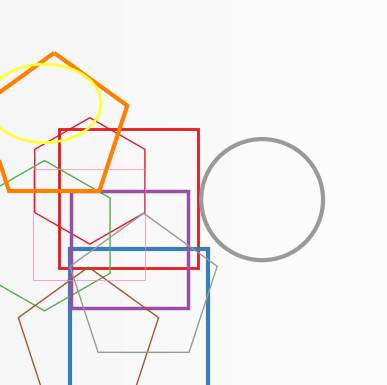[{"shape": "hexagon", "thickness": 1, "radius": 0.82, "center": [0.232, 0.53]}, {"shape": "square", "thickness": 2, "radius": 0.9, "center": [0.331, 0.484]}, {"shape": "square", "thickness": 3, "radius": 0.89, "center": [0.359, 0.174]}, {"shape": "hexagon", "thickness": 1, "radius": 0.98, "center": [0.115, 0.388]}, {"shape": "square", "thickness": 2.5, "radius": 0.76, "center": [0.334, 0.353]}, {"shape": "pentagon", "thickness": 3, "radius": 0.99, "center": [0.14, 0.664]}, {"shape": "oval", "thickness": 2, "radius": 0.73, "center": [0.115, 0.732]}, {"shape": "pentagon", "thickness": 1, "radius": 0.95, "center": [0.228, 0.116]}, {"shape": "square", "thickness": 0.5, "radius": 0.72, "center": [0.229, 0.417]}, {"shape": "circle", "thickness": 3, "radius": 0.79, "center": [0.676, 0.481]}, {"shape": "pentagon", "thickness": 1, "radius": 1.0, "center": [0.371, 0.246]}]